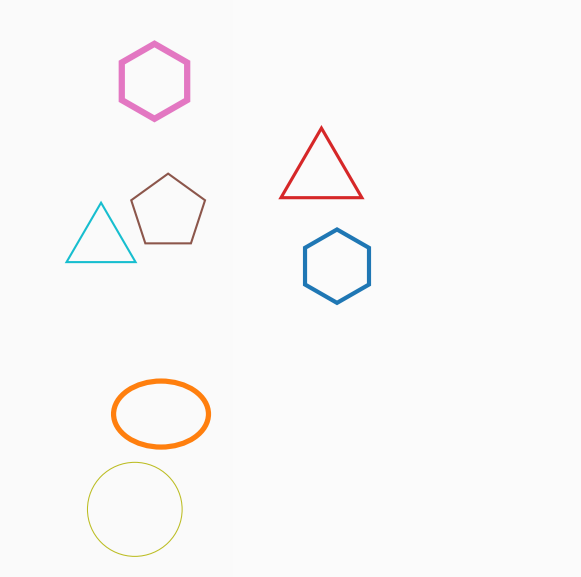[{"shape": "hexagon", "thickness": 2, "radius": 0.32, "center": [0.58, 0.538]}, {"shape": "oval", "thickness": 2.5, "radius": 0.41, "center": [0.277, 0.282]}, {"shape": "triangle", "thickness": 1.5, "radius": 0.4, "center": [0.553, 0.697]}, {"shape": "pentagon", "thickness": 1, "radius": 0.33, "center": [0.289, 0.632]}, {"shape": "hexagon", "thickness": 3, "radius": 0.32, "center": [0.266, 0.858]}, {"shape": "circle", "thickness": 0.5, "radius": 0.41, "center": [0.232, 0.117]}, {"shape": "triangle", "thickness": 1, "radius": 0.34, "center": [0.174, 0.58]}]